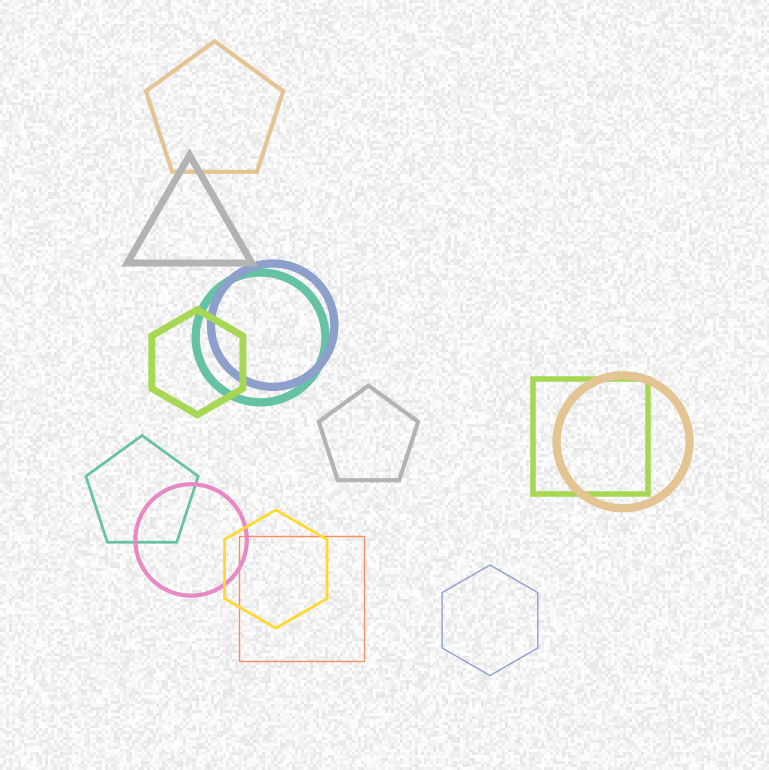[{"shape": "circle", "thickness": 3, "radius": 0.42, "center": [0.338, 0.562]}, {"shape": "pentagon", "thickness": 1, "radius": 0.38, "center": [0.184, 0.358]}, {"shape": "square", "thickness": 0.5, "radius": 0.41, "center": [0.392, 0.222]}, {"shape": "circle", "thickness": 3, "radius": 0.4, "center": [0.354, 0.578]}, {"shape": "hexagon", "thickness": 0.5, "radius": 0.36, "center": [0.636, 0.194]}, {"shape": "circle", "thickness": 1.5, "radius": 0.36, "center": [0.248, 0.299]}, {"shape": "hexagon", "thickness": 2.5, "radius": 0.34, "center": [0.256, 0.53]}, {"shape": "square", "thickness": 2, "radius": 0.37, "center": [0.767, 0.433]}, {"shape": "hexagon", "thickness": 1, "radius": 0.38, "center": [0.358, 0.261]}, {"shape": "pentagon", "thickness": 1.5, "radius": 0.47, "center": [0.279, 0.853]}, {"shape": "circle", "thickness": 3, "radius": 0.43, "center": [0.809, 0.426]}, {"shape": "triangle", "thickness": 2.5, "radius": 0.47, "center": [0.246, 0.705]}, {"shape": "pentagon", "thickness": 1.5, "radius": 0.34, "center": [0.479, 0.431]}]